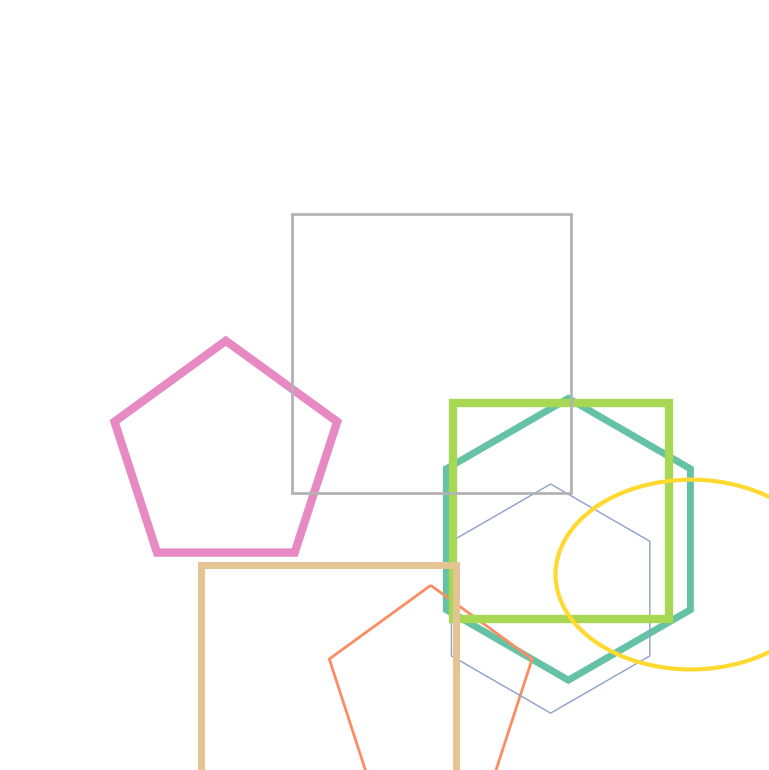[{"shape": "hexagon", "thickness": 2.5, "radius": 0.91, "center": [0.738, 0.3]}, {"shape": "pentagon", "thickness": 1, "radius": 0.69, "center": [0.559, 0.101]}, {"shape": "hexagon", "thickness": 0.5, "radius": 0.74, "center": [0.715, 0.223]}, {"shape": "pentagon", "thickness": 3, "radius": 0.76, "center": [0.293, 0.405]}, {"shape": "square", "thickness": 3, "radius": 0.7, "center": [0.729, 0.337]}, {"shape": "oval", "thickness": 1.5, "radius": 0.88, "center": [0.898, 0.254]}, {"shape": "square", "thickness": 2.5, "radius": 0.83, "center": [0.427, 0.101]}, {"shape": "square", "thickness": 1, "radius": 0.91, "center": [0.56, 0.54]}]